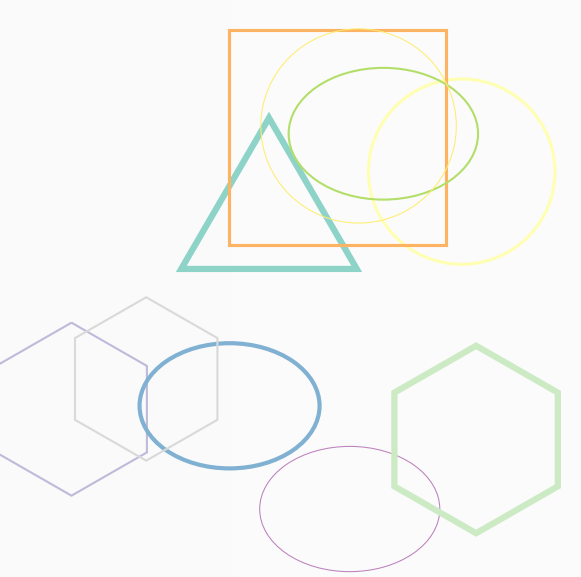[{"shape": "triangle", "thickness": 3, "radius": 0.87, "center": [0.463, 0.621]}, {"shape": "circle", "thickness": 1.5, "radius": 0.8, "center": [0.794, 0.702]}, {"shape": "hexagon", "thickness": 1, "radius": 0.75, "center": [0.123, 0.291]}, {"shape": "oval", "thickness": 2, "radius": 0.77, "center": [0.395, 0.296]}, {"shape": "square", "thickness": 1.5, "radius": 0.93, "center": [0.58, 0.761]}, {"shape": "oval", "thickness": 1, "radius": 0.81, "center": [0.66, 0.768]}, {"shape": "hexagon", "thickness": 1, "radius": 0.71, "center": [0.252, 0.343]}, {"shape": "oval", "thickness": 0.5, "radius": 0.77, "center": [0.602, 0.118]}, {"shape": "hexagon", "thickness": 3, "radius": 0.81, "center": [0.819, 0.238]}, {"shape": "circle", "thickness": 0.5, "radius": 0.84, "center": [0.617, 0.781]}]